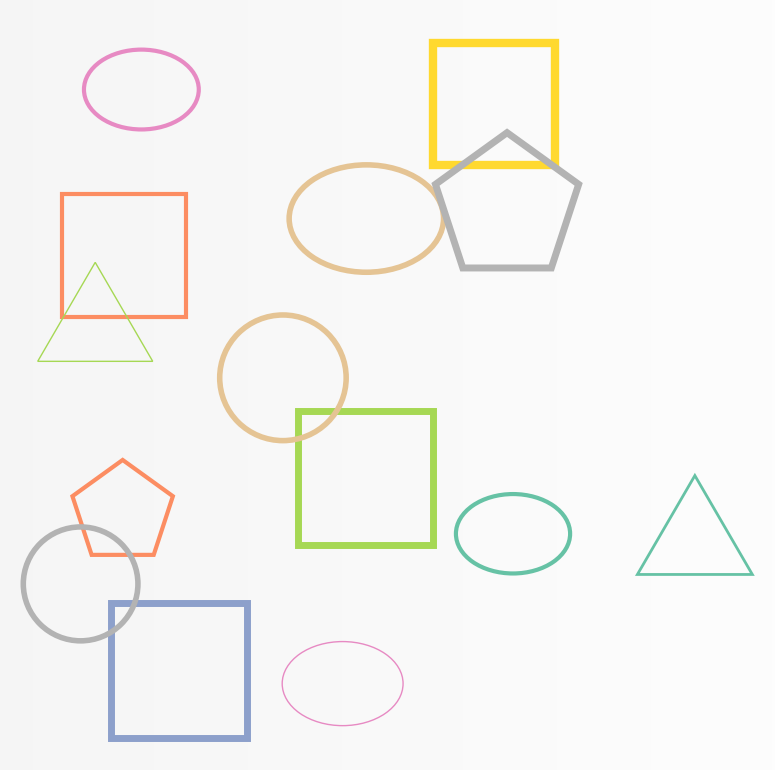[{"shape": "triangle", "thickness": 1, "radius": 0.43, "center": [0.897, 0.297]}, {"shape": "oval", "thickness": 1.5, "radius": 0.37, "center": [0.662, 0.307]}, {"shape": "pentagon", "thickness": 1.5, "radius": 0.34, "center": [0.158, 0.335]}, {"shape": "square", "thickness": 1.5, "radius": 0.4, "center": [0.16, 0.668]}, {"shape": "square", "thickness": 2.5, "radius": 0.44, "center": [0.231, 0.129]}, {"shape": "oval", "thickness": 0.5, "radius": 0.39, "center": [0.442, 0.112]}, {"shape": "oval", "thickness": 1.5, "radius": 0.37, "center": [0.182, 0.884]}, {"shape": "square", "thickness": 2.5, "radius": 0.43, "center": [0.471, 0.379]}, {"shape": "triangle", "thickness": 0.5, "radius": 0.43, "center": [0.123, 0.574]}, {"shape": "square", "thickness": 3, "radius": 0.4, "center": [0.638, 0.865]}, {"shape": "circle", "thickness": 2, "radius": 0.41, "center": [0.365, 0.509]}, {"shape": "oval", "thickness": 2, "radius": 0.5, "center": [0.473, 0.716]}, {"shape": "circle", "thickness": 2, "radius": 0.37, "center": [0.104, 0.242]}, {"shape": "pentagon", "thickness": 2.5, "radius": 0.49, "center": [0.654, 0.731]}]